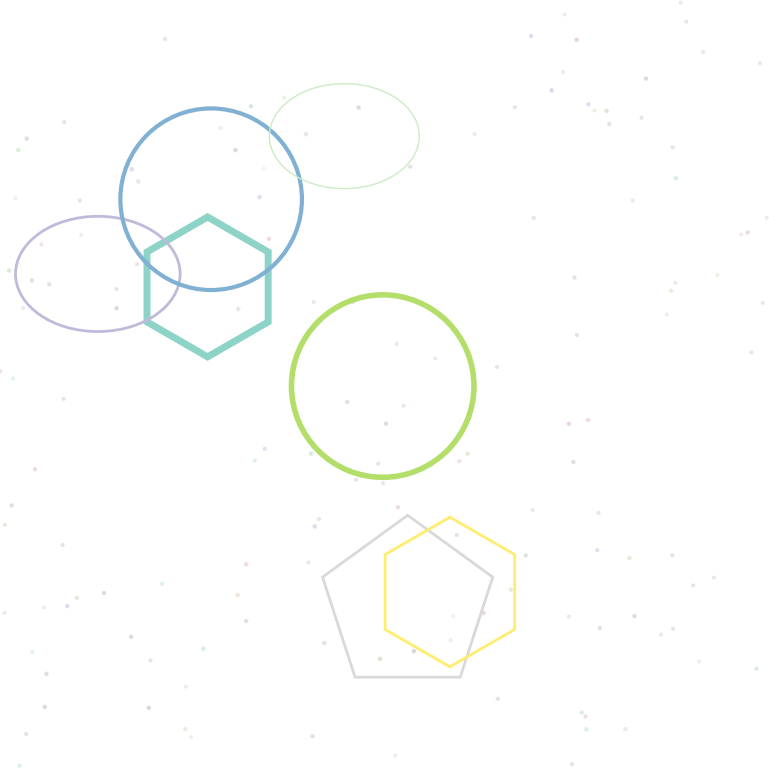[{"shape": "hexagon", "thickness": 2.5, "radius": 0.45, "center": [0.27, 0.627]}, {"shape": "oval", "thickness": 1, "radius": 0.53, "center": [0.127, 0.644]}, {"shape": "circle", "thickness": 1.5, "radius": 0.59, "center": [0.274, 0.741]}, {"shape": "circle", "thickness": 2, "radius": 0.59, "center": [0.497, 0.499]}, {"shape": "pentagon", "thickness": 1, "radius": 0.58, "center": [0.529, 0.215]}, {"shape": "oval", "thickness": 0.5, "radius": 0.49, "center": [0.447, 0.823]}, {"shape": "hexagon", "thickness": 1, "radius": 0.49, "center": [0.584, 0.231]}]